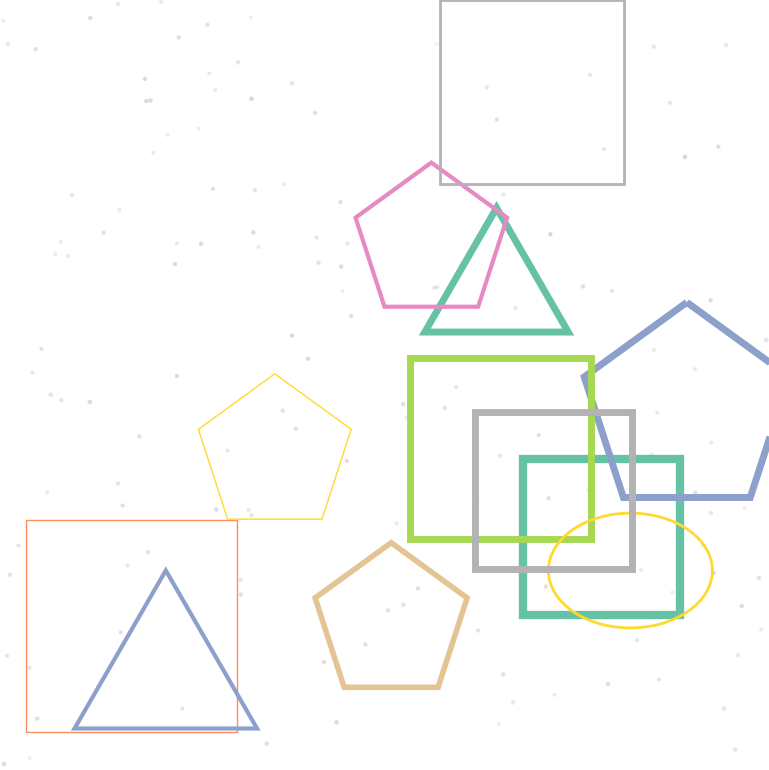[{"shape": "square", "thickness": 3, "radius": 0.51, "center": [0.781, 0.303]}, {"shape": "triangle", "thickness": 2.5, "radius": 0.54, "center": [0.645, 0.623]}, {"shape": "square", "thickness": 0.5, "radius": 0.69, "center": [0.171, 0.187]}, {"shape": "pentagon", "thickness": 2.5, "radius": 0.7, "center": [0.892, 0.467]}, {"shape": "triangle", "thickness": 1.5, "radius": 0.68, "center": [0.215, 0.122]}, {"shape": "pentagon", "thickness": 1.5, "radius": 0.52, "center": [0.56, 0.685]}, {"shape": "square", "thickness": 2.5, "radius": 0.59, "center": [0.65, 0.418]}, {"shape": "oval", "thickness": 1, "radius": 0.53, "center": [0.819, 0.259]}, {"shape": "pentagon", "thickness": 0.5, "radius": 0.52, "center": [0.357, 0.41]}, {"shape": "pentagon", "thickness": 2, "radius": 0.52, "center": [0.508, 0.191]}, {"shape": "square", "thickness": 2.5, "radius": 0.51, "center": [0.719, 0.362]}, {"shape": "square", "thickness": 1, "radius": 0.6, "center": [0.69, 0.88]}]